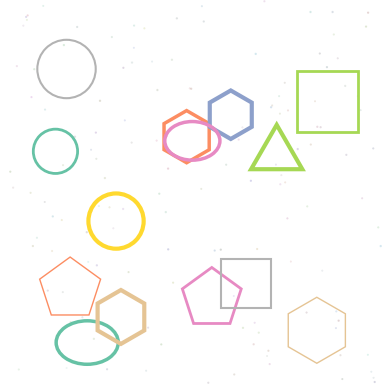[{"shape": "circle", "thickness": 2, "radius": 0.29, "center": [0.144, 0.607]}, {"shape": "oval", "thickness": 2.5, "radius": 0.4, "center": [0.226, 0.11]}, {"shape": "pentagon", "thickness": 1, "radius": 0.42, "center": [0.182, 0.249]}, {"shape": "hexagon", "thickness": 2.5, "radius": 0.34, "center": [0.485, 0.645]}, {"shape": "hexagon", "thickness": 3, "radius": 0.31, "center": [0.599, 0.702]}, {"shape": "oval", "thickness": 2.5, "radius": 0.36, "center": [0.5, 0.634]}, {"shape": "pentagon", "thickness": 2, "radius": 0.4, "center": [0.55, 0.225]}, {"shape": "triangle", "thickness": 3, "radius": 0.38, "center": [0.719, 0.599]}, {"shape": "square", "thickness": 2, "radius": 0.39, "center": [0.851, 0.737]}, {"shape": "circle", "thickness": 3, "radius": 0.36, "center": [0.301, 0.426]}, {"shape": "hexagon", "thickness": 1, "radius": 0.43, "center": [0.823, 0.142]}, {"shape": "hexagon", "thickness": 3, "radius": 0.35, "center": [0.314, 0.177]}, {"shape": "circle", "thickness": 1.5, "radius": 0.38, "center": [0.173, 0.821]}, {"shape": "square", "thickness": 1.5, "radius": 0.32, "center": [0.639, 0.263]}]